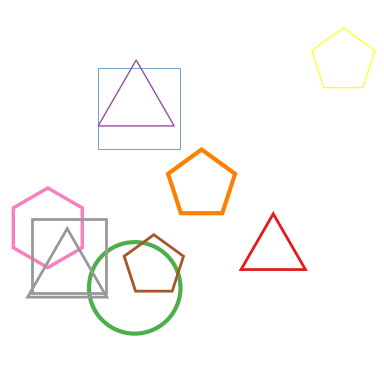[{"shape": "triangle", "thickness": 2, "radius": 0.48, "center": [0.71, 0.348]}, {"shape": "square", "thickness": 0.5, "radius": 0.53, "center": [0.361, 0.719]}, {"shape": "circle", "thickness": 3, "radius": 0.59, "center": [0.35, 0.252]}, {"shape": "triangle", "thickness": 1, "radius": 0.57, "center": [0.354, 0.73]}, {"shape": "pentagon", "thickness": 3, "radius": 0.46, "center": [0.524, 0.52]}, {"shape": "pentagon", "thickness": 1, "radius": 0.43, "center": [0.892, 0.842]}, {"shape": "pentagon", "thickness": 2, "radius": 0.41, "center": [0.4, 0.309]}, {"shape": "hexagon", "thickness": 2.5, "radius": 0.52, "center": [0.124, 0.408]}, {"shape": "square", "thickness": 2, "radius": 0.48, "center": [0.18, 0.335]}, {"shape": "triangle", "thickness": 2, "radius": 0.59, "center": [0.174, 0.288]}]